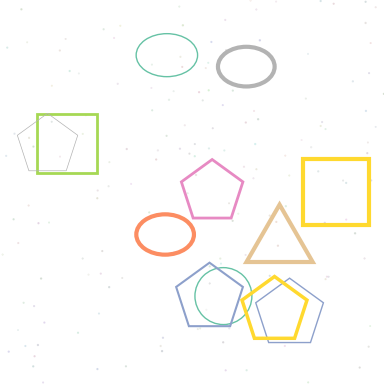[{"shape": "oval", "thickness": 1, "radius": 0.4, "center": [0.433, 0.857]}, {"shape": "circle", "thickness": 1, "radius": 0.37, "center": [0.58, 0.231]}, {"shape": "oval", "thickness": 3, "radius": 0.37, "center": [0.429, 0.391]}, {"shape": "pentagon", "thickness": 1, "radius": 0.46, "center": [0.752, 0.185]}, {"shape": "pentagon", "thickness": 1.5, "radius": 0.46, "center": [0.544, 0.227]}, {"shape": "pentagon", "thickness": 2, "radius": 0.42, "center": [0.551, 0.502]}, {"shape": "square", "thickness": 2, "radius": 0.39, "center": [0.174, 0.628]}, {"shape": "pentagon", "thickness": 2.5, "radius": 0.44, "center": [0.713, 0.193]}, {"shape": "square", "thickness": 3, "radius": 0.43, "center": [0.873, 0.502]}, {"shape": "triangle", "thickness": 3, "radius": 0.5, "center": [0.726, 0.369]}, {"shape": "pentagon", "thickness": 0.5, "radius": 0.41, "center": [0.124, 0.623]}, {"shape": "oval", "thickness": 3, "radius": 0.37, "center": [0.64, 0.827]}]